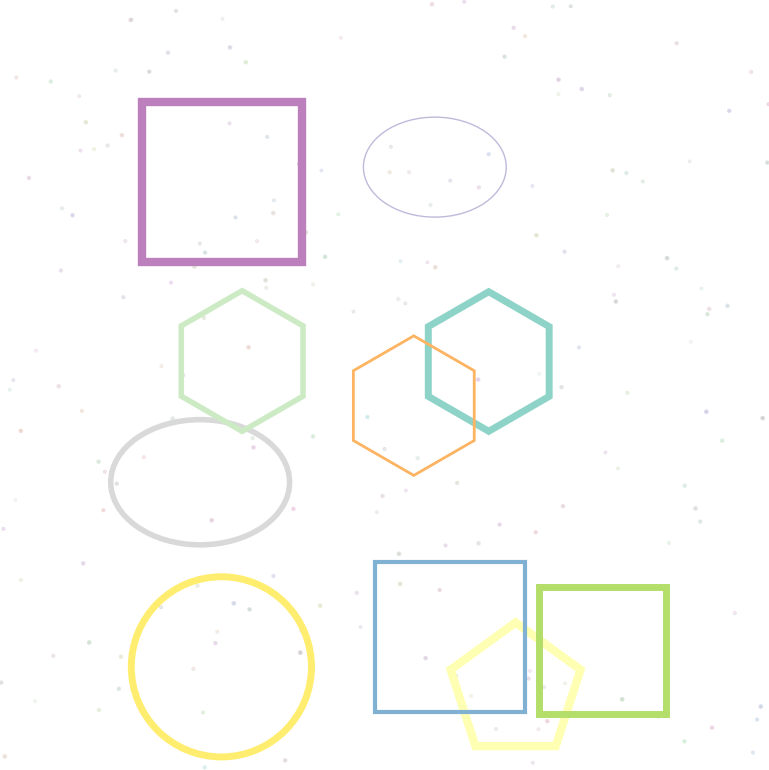[{"shape": "hexagon", "thickness": 2.5, "radius": 0.45, "center": [0.635, 0.531]}, {"shape": "pentagon", "thickness": 3, "radius": 0.44, "center": [0.67, 0.103]}, {"shape": "oval", "thickness": 0.5, "radius": 0.46, "center": [0.565, 0.783]}, {"shape": "square", "thickness": 1.5, "radius": 0.49, "center": [0.584, 0.173]}, {"shape": "hexagon", "thickness": 1, "radius": 0.45, "center": [0.537, 0.473]}, {"shape": "square", "thickness": 2.5, "radius": 0.41, "center": [0.782, 0.155]}, {"shape": "oval", "thickness": 2, "radius": 0.58, "center": [0.26, 0.374]}, {"shape": "square", "thickness": 3, "radius": 0.52, "center": [0.289, 0.764]}, {"shape": "hexagon", "thickness": 2, "radius": 0.46, "center": [0.314, 0.531]}, {"shape": "circle", "thickness": 2.5, "radius": 0.58, "center": [0.288, 0.134]}]